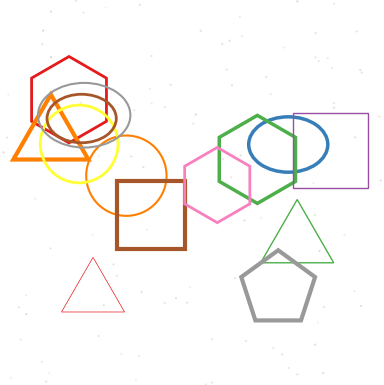[{"shape": "triangle", "thickness": 0.5, "radius": 0.47, "center": [0.242, 0.237]}, {"shape": "hexagon", "thickness": 2, "radius": 0.56, "center": [0.179, 0.741]}, {"shape": "oval", "thickness": 2.5, "radius": 0.51, "center": [0.749, 0.625]}, {"shape": "hexagon", "thickness": 2.5, "radius": 0.57, "center": [0.669, 0.586]}, {"shape": "triangle", "thickness": 1, "radius": 0.55, "center": [0.772, 0.372]}, {"shape": "square", "thickness": 1, "radius": 0.48, "center": [0.858, 0.608]}, {"shape": "triangle", "thickness": 3, "radius": 0.56, "center": [0.132, 0.642]}, {"shape": "circle", "thickness": 1.5, "radius": 0.52, "center": [0.328, 0.544]}, {"shape": "circle", "thickness": 2, "radius": 0.5, "center": [0.206, 0.626]}, {"shape": "oval", "thickness": 2, "radius": 0.45, "center": [0.212, 0.692]}, {"shape": "square", "thickness": 3, "radius": 0.44, "center": [0.392, 0.441]}, {"shape": "hexagon", "thickness": 2, "radius": 0.49, "center": [0.564, 0.519]}, {"shape": "oval", "thickness": 1.5, "radius": 0.6, "center": [0.219, 0.701]}, {"shape": "pentagon", "thickness": 3, "radius": 0.5, "center": [0.723, 0.249]}]